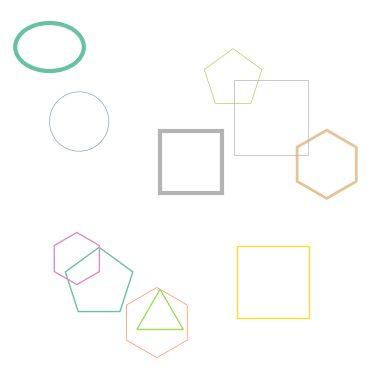[{"shape": "pentagon", "thickness": 1, "radius": 0.46, "center": [0.257, 0.265]}, {"shape": "oval", "thickness": 3, "radius": 0.45, "center": [0.129, 0.878]}, {"shape": "hexagon", "thickness": 0.5, "radius": 0.46, "center": [0.407, 0.162]}, {"shape": "circle", "thickness": 0.5, "radius": 0.39, "center": [0.206, 0.684]}, {"shape": "hexagon", "thickness": 1, "radius": 0.34, "center": [0.2, 0.328]}, {"shape": "triangle", "thickness": 1, "radius": 0.35, "center": [0.416, 0.179]}, {"shape": "pentagon", "thickness": 0.5, "radius": 0.39, "center": [0.605, 0.795]}, {"shape": "square", "thickness": 1, "radius": 0.47, "center": [0.708, 0.269]}, {"shape": "hexagon", "thickness": 2, "radius": 0.44, "center": [0.848, 0.573]}, {"shape": "square", "thickness": 3, "radius": 0.4, "center": [0.496, 0.579]}, {"shape": "square", "thickness": 0.5, "radius": 0.49, "center": [0.704, 0.695]}]